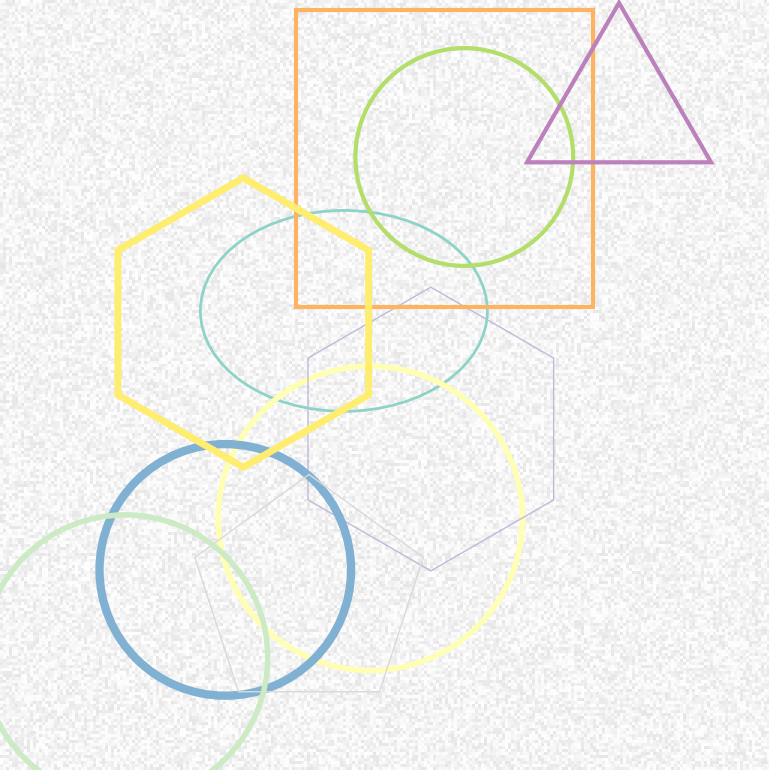[{"shape": "oval", "thickness": 1, "radius": 0.93, "center": [0.447, 0.596]}, {"shape": "circle", "thickness": 2, "radius": 0.99, "center": [0.481, 0.327]}, {"shape": "hexagon", "thickness": 0.5, "radius": 0.92, "center": [0.56, 0.443]}, {"shape": "circle", "thickness": 3, "radius": 0.82, "center": [0.293, 0.26]}, {"shape": "square", "thickness": 1.5, "radius": 0.96, "center": [0.577, 0.794]}, {"shape": "circle", "thickness": 1.5, "radius": 0.71, "center": [0.603, 0.796]}, {"shape": "pentagon", "thickness": 0.5, "radius": 0.78, "center": [0.401, 0.228]}, {"shape": "triangle", "thickness": 1.5, "radius": 0.69, "center": [0.804, 0.858]}, {"shape": "circle", "thickness": 2, "radius": 0.93, "center": [0.163, 0.146]}, {"shape": "hexagon", "thickness": 2.5, "radius": 0.94, "center": [0.316, 0.581]}]